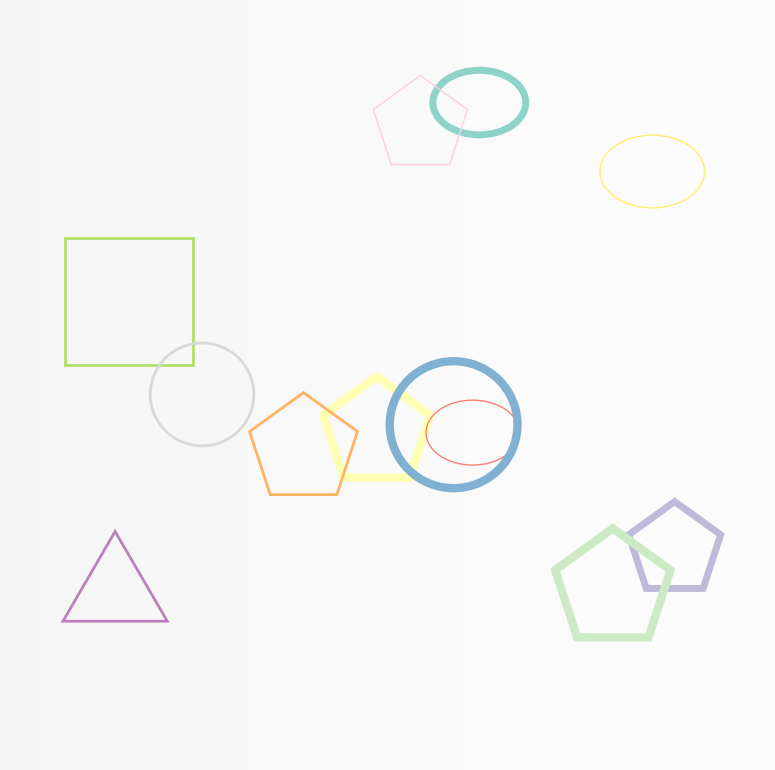[{"shape": "oval", "thickness": 2.5, "radius": 0.3, "center": [0.618, 0.867]}, {"shape": "pentagon", "thickness": 3, "radius": 0.36, "center": [0.486, 0.438]}, {"shape": "pentagon", "thickness": 2.5, "radius": 0.31, "center": [0.871, 0.286]}, {"shape": "oval", "thickness": 0.5, "radius": 0.3, "center": [0.61, 0.438]}, {"shape": "circle", "thickness": 3, "radius": 0.41, "center": [0.585, 0.448]}, {"shape": "pentagon", "thickness": 1, "radius": 0.37, "center": [0.392, 0.417]}, {"shape": "square", "thickness": 1, "radius": 0.41, "center": [0.166, 0.609]}, {"shape": "pentagon", "thickness": 0.5, "radius": 0.32, "center": [0.542, 0.838]}, {"shape": "circle", "thickness": 1, "radius": 0.33, "center": [0.261, 0.488]}, {"shape": "triangle", "thickness": 1, "radius": 0.39, "center": [0.149, 0.232]}, {"shape": "pentagon", "thickness": 3, "radius": 0.39, "center": [0.791, 0.235]}, {"shape": "oval", "thickness": 0.5, "radius": 0.34, "center": [0.842, 0.777]}]